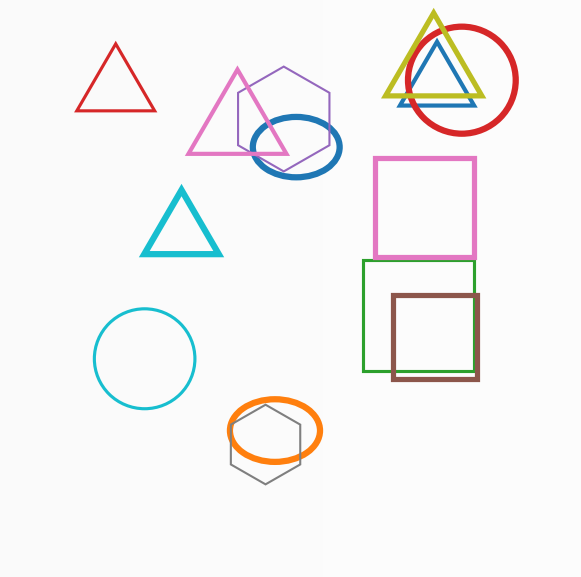[{"shape": "triangle", "thickness": 2, "radius": 0.37, "center": [0.752, 0.853]}, {"shape": "oval", "thickness": 3, "radius": 0.37, "center": [0.51, 0.744]}, {"shape": "oval", "thickness": 3, "radius": 0.39, "center": [0.473, 0.254]}, {"shape": "square", "thickness": 1.5, "radius": 0.48, "center": [0.72, 0.453]}, {"shape": "circle", "thickness": 3, "radius": 0.46, "center": [0.795, 0.86]}, {"shape": "triangle", "thickness": 1.5, "radius": 0.39, "center": [0.199, 0.846]}, {"shape": "hexagon", "thickness": 1, "radius": 0.45, "center": [0.488, 0.793]}, {"shape": "square", "thickness": 2.5, "radius": 0.36, "center": [0.748, 0.416]}, {"shape": "triangle", "thickness": 2, "radius": 0.49, "center": [0.409, 0.781]}, {"shape": "square", "thickness": 2.5, "radius": 0.43, "center": [0.73, 0.64]}, {"shape": "hexagon", "thickness": 1, "radius": 0.34, "center": [0.457, 0.229]}, {"shape": "triangle", "thickness": 2.5, "radius": 0.48, "center": [0.746, 0.881]}, {"shape": "triangle", "thickness": 3, "radius": 0.37, "center": [0.312, 0.596]}, {"shape": "circle", "thickness": 1.5, "radius": 0.43, "center": [0.249, 0.378]}]